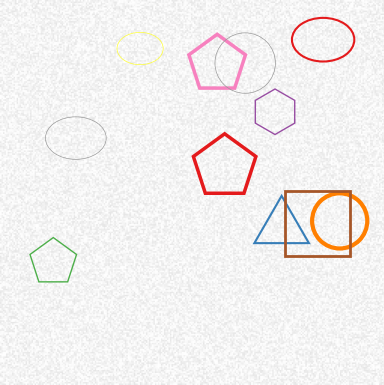[{"shape": "pentagon", "thickness": 2.5, "radius": 0.43, "center": [0.583, 0.567]}, {"shape": "oval", "thickness": 1.5, "radius": 0.4, "center": [0.839, 0.897]}, {"shape": "triangle", "thickness": 1.5, "radius": 0.41, "center": [0.732, 0.409]}, {"shape": "pentagon", "thickness": 1, "radius": 0.32, "center": [0.138, 0.319]}, {"shape": "hexagon", "thickness": 1, "radius": 0.3, "center": [0.714, 0.71]}, {"shape": "circle", "thickness": 3, "radius": 0.36, "center": [0.882, 0.426]}, {"shape": "oval", "thickness": 0.5, "radius": 0.3, "center": [0.364, 0.874]}, {"shape": "square", "thickness": 2, "radius": 0.42, "center": [0.824, 0.42]}, {"shape": "pentagon", "thickness": 2.5, "radius": 0.39, "center": [0.564, 0.834]}, {"shape": "circle", "thickness": 0.5, "radius": 0.39, "center": [0.637, 0.836]}, {"shape": "oval", "thickness": 0.5, "radius": 0.39, "center": [0.197, 0.641]}]